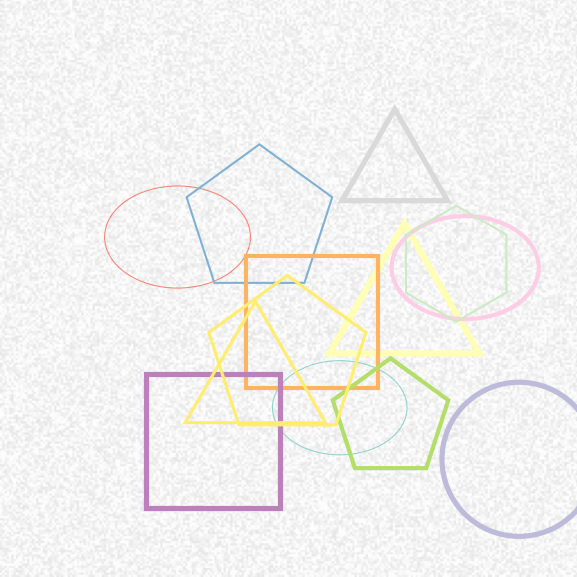[{"shape": "oval", "thickness": 0.5, "radius": 0.58, "center": [0.588, 0.293]}, {"shape": "triangle", "thickness": 3, "radius": 0.75, "center": [0.7, 0.462]}, {"shape": "circle", "thickness": 2.5, "radius": 0.67, "center": [0.899, 0.204]}, {"shape": "oval", "thickness": 0.5, "radius": 0.63, "center": [0.307, 0.589]}, {"shape": "pentagon", "thickness": 1, "radius": 0.66, "center": [0.449, 0.617]}, {"shape": "square", "thickness": 2, "radius": 0.57, "center": [0.54, 0.441]}, {"shape": "pentagon", "thickness": 2, "radius": 0.53, "center": [0.676, 0.274]}, {"shape": "oval", "thickness": 2, "radius": 0.64, "center": [0.806, 0.536]}, {"shape": "triangle", "thickness": 2.5, "radius": 0.53, "center": [0.684, 0.704]}, {"shape": "square", "thickness": 2.5, "radius": 0.58, "center": [0.37, 0.236]}, {"shape": "hexagon", "thickness": 1, "radius": 0.5, "center": [0.79, 0.543]}, {"shape": "triangle", "thickness": 1.5, "radius": 0.7, "center": [0.442, 0.337]}, {"shape": "pentagon", "thickness": 1.5, "radius": 0.72, "center": [0.498, 0.379]}]